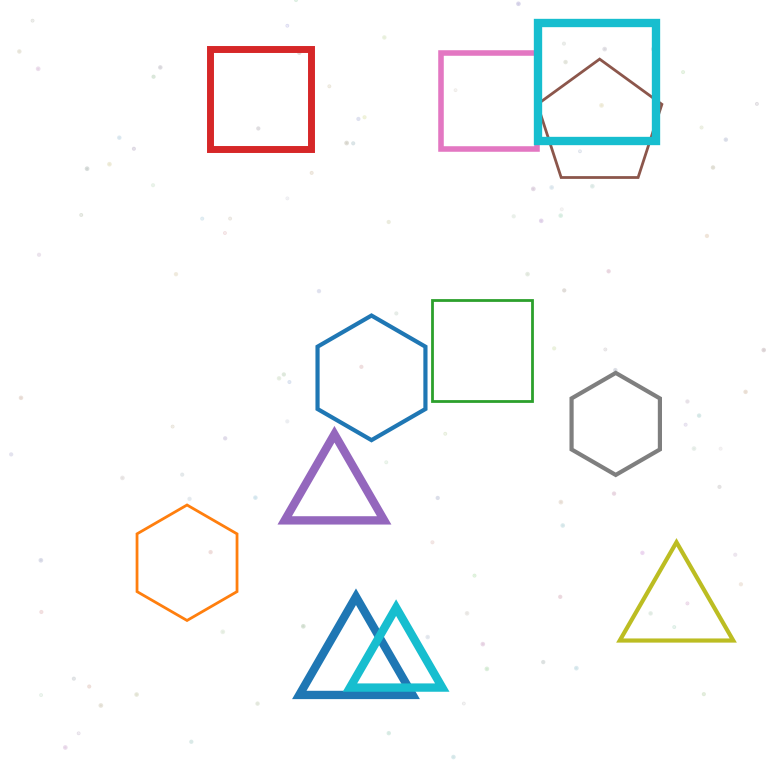[{"shape": "hexagon", "thickness": 1.5, "radius": 0.4, "center": [0.482, 0.509]}, {"shape": "triangle", "thickness": 3, "radius": 0.43, "center": [0.462, 0.14]}, {"shape": "hexagon", "thickness": 1, "radius": 0.37, "center": [0.243, 0.269]}, {"shape": "square", "thickness": 1, "radius": 0.33, "center": [0.626, 0.544]}, {"shape": "square", "thickness": 2.5, "radius": 0.33, "center": [0.339, 0.871]}, {"shape": "triangle", "thickness": 3, "radius": 0.37, "center": [0.434, 0.361]}, {"shape": "pentagon", "thickness": 1, "radius": 0.42, "center": [0.779, 0.838]}, {"shape": "square", "thickness": 2, "radius": 0.31, "center": [0.635, 0.869]}, {"shape": "hexagon", "thickness": 1.5, "radius": 0.33, "center": [0.8, 0.449]}, {"shape": "triangle", "thickness": 1.5, "radius": 0.43, "center": [0.879, 0.211]}, {"shape": "triangle", "thickness": 3, "radius": 0.35, "center": [0.514, 0.142]}, {"shape": "square", "thickness": 3, "radius": 0.39, "center": [0.775, 0.894]}]